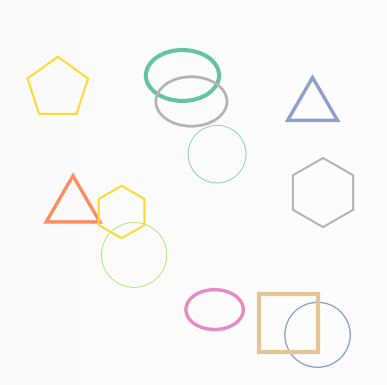[{"shape": "oval", "thickness": 3, "radius": 0.47, "center": [0.471, 0.804]}, {"shape": "circle", "thickness": 0.5, "radius": 0.37, "center": [0.56, 0.6]}, {"shape": "triangle", "thickness": 2.5, "radius": 0.4, "center": [0.188, 0.464]}, {"shape": "triangle", "thickness": 2.5, "radius": 0.37, "center": [0.807, 0.724]}, {"shape": "circle", "thickness": 1, "radius": 0.42, "center": [0.82, 0.13]}, {"shape": "oval", "thickness": 2.5, "radius": 0.37, "center": [0.554, 0.196]}, {"shape": "circle", "thickness": 0.5, "radius": 0.42, "center": [0.346, 0.338]}, {"shape": "pentagon", "thickness": 1.5, "radius": 0.41, "center": [0.149, 0.771]}, {"shape": "hexagon", "thickness": 1.5, "radius": 0.34, "center": [0.314, 0.449]}, {"shape": "square", "thickness": 3, "radius": 0.38, "center": [0.744, 0.161]}, {"shape": "hexagon", "thickness": 1.5, "radius": 0.45, "center": [0.834, 0.5]}, {"shape": "oval", "thickness": 2, "radius": 0.46, "center": [0.494, 0.736]}]